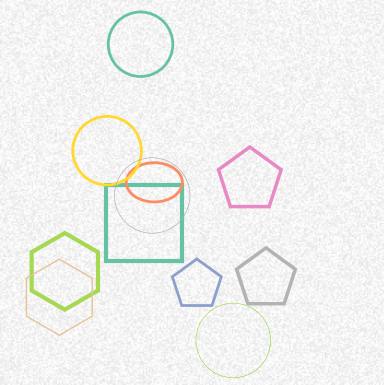[{"shape": "circle", "thickness": 2, "radius": 0.42, "center": [0.365, 0.885]}, {"shape": "square", "thickness": 3, "radius": 0.5, "center": [0.375, 0.421]}, {"shape": "oval", "thickness": 2, "radius": 0.36, "center": [0.401, 0.526]}, {"shape": "pentagon", "thickness": 2, "radius": 0.33, "center": [0.511, 0.261]}, {"shape": "pentagon", "thickness": 2.5, "radius": 0.43, "center": [0.649, 0.533]}, {"shape": "circle", "thickness": 0.5, "radius": 0.48, "center": [0.606, 0.116]}, {"shape": "hexagon", "thickness": 3, "radius": 0.5, "center": [0.168, 0.295]}, {"shape": "circle", "thickness": 2, "radius": 0.45, "center": [0.278, 0.609]}, {"shape": "hexagon", "thickness": 1, "radius": 0.49, "center": [0.154, 0.228]}, {"shape": "pentagon", "thickness": 2.5, "radius": 0.4, "center": [0.691, 0.276]}, {"shape": "circle", "thickness": 0.5, "radius": 0.49, "center": [0.395, 0.492]}]